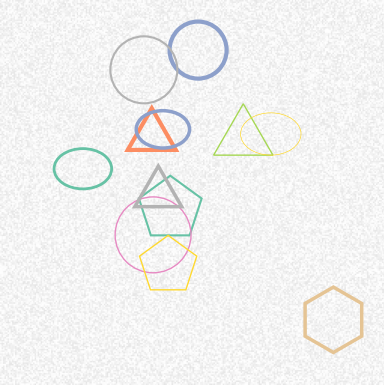[{"shape": "pentagon", "thickness": 1.5, "radius": 0.43, "center": [0.442, 0.458]}, {"shape": "oval", "thickness": 2, "radius": 0.37, "center": [0.215, 0.562]}, {"shape": "triangle", "thickness": 3, "radius": 0.36, "center": [0.394, 0.647]}, {"shape": "circle", "thickness": 3, "radius": 0.37, "center": [0.515, 0.87]}, {"shape": "oval", "thickness": 2.5, "radius": 0.35, "center": [0.423, 0.664]}, {"shape": "circle", "thickness": 1, "radius": 0.49, "center": [0.398, 0.39]}, {"shape": "triangle", "thickness": 1, "radius": 0.44, "center": [0.632, 0.641]}, {"shape": "pentagon", "thickness": 1, "radius": 0.39, "center": [0.437, 0.311]}, {"shape": "oval", "thickness": 0.5, "radius": 0.39, "center": [0.703, 0.652]}, {"shape": "hexagon", "thickness": 2.5, "radius": 0.42, "center": [0.866, 0.169]}, {"shape": "triangle", "thickness": 2.5, "radius": 0.35, "center": [0.411, 0.498]}, {"shape": "circle", "thickness": 1.5, "radius": 0.44, "center": [0.374, 0.819]}]